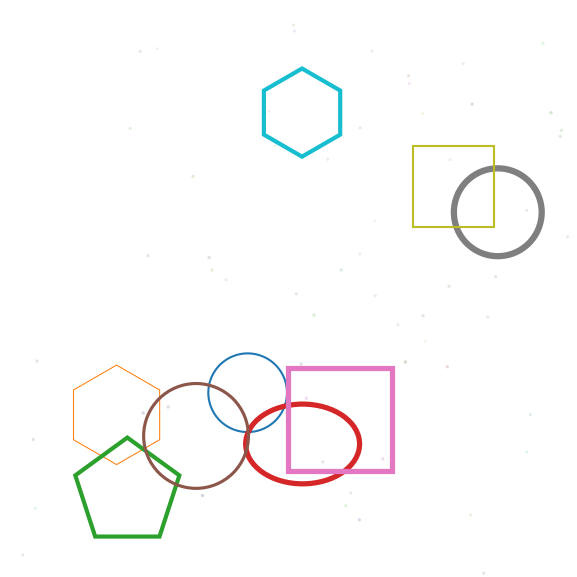[{"shape": "circle", "thickness": 1, "radius": 0.34, "center": [0.429, 0.319]}, {"shape": "hexagon", "thickness": 0.5, "radius": 0.43, "center": [0.202, 0.281]}, {"shape": "pentagon", "thickness": 2, "radius": 0.47, "center": [0.221, 0.147]}, {"shape": "oval", "thickness": 2.5, "radius": 0.49, "center": [0.524, 0.23]}, {"shape": "circle", "thickness": 1.5, "radius": 0.45, "center": [0.339, 0.244]}, {"shape": "square", "thickness": 2.5, "radius": 0.45, "center": [0.589, 0.273]}, {"shape": "circle", "thickness": 3, "radius": 0.38, "center": [0.862, 0.632]}, {"shape": "square", "thickness": 1, "radius": 0.35, "center": [0.785, 0.676]}, {"shape": "hexagon", "thickness": 2, "radius": 0.38, "center": [0.523, 0.804]}]